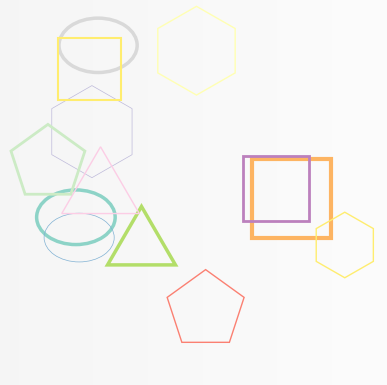[{"shape": "oval", "thickness": 2.5, "radius": 0.51, "center": [0.196, 0.436]}, {"shape": "hexagon", "thickness": 1, "radius": 0.58, "center": [0.507, 0.868]}, {"shape": "hexagon", "thickness": 0.5, "radius": 0.6, "center": [0.237, 0.658]}, {"shape": "pentagon", "thickness": 1, "radius": 0.52, "center": [0.531, 0.195]}, {"shape": "oval", "thickness": 0.5, "radius": 0.45, "center": [0.204, 0.383]}, {"shape": "square", "thickness": 3, "radius": 0.51, "center": [0.752, 0.485]}, {"shape": "triangle", "thickness": 2.5, "radius": 0.51, "center": [0.365, 0.363]}, {"shape": "triangle", "thickness": 1, "radius": 0.58, "center": [0.259, 0.503]}, {"shape": "oval", "thickness": 2.5, "radius": 0.5, "center": [0.253, 0.882]}, {"shape": "square", "thickness": 2, "radius": 0.42, "center": [0.711, 0.51]}, {"shape": "pentagon", "thickness": 2, "radius": 0.5, "center": [0.124, 0.577]}, {"shape": "hexagon", "thickness": 1, "radius": 0.43, "center": [0.89, 0.364]}, {"shape": "square", "thickness": 1.5, "radius": 0.4, "center": [0.231, 0.821]}]